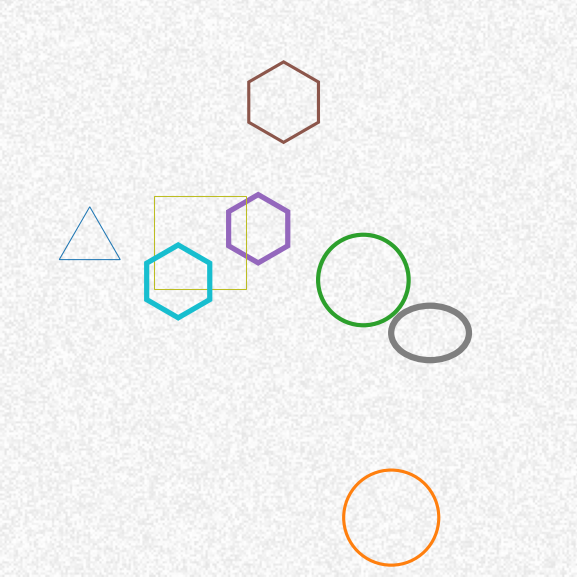[{"shape": "triangle", "thickness": 0.5, "radius": 0.3, "center": [0.155, 0.58]}, {"shape": "circle", "thickness": 1.5, "radius": 0.41, "center": [0.677, 0.103]}, {"shape": "circle", "thickness": 2, "radius": 0.39, "center": [0.629, 0.514]}, {"shape": "hexagon", "thickness": 2.5, "radius": 0.3, "center": [0.447, 0.603]}, {"shape": "hexagon", "thickness": 1.5, "radius": 0.35, "center": [0.491, 0.822]}, {"shape": "oval", "thickness": 3, "radius": 0.34, "center": [0.745, 0.423]}, {"shape": "square", "thickness": 0.5, "radius": 0.4, "center": [0.346, 0.579]}, {"shape": "hexagon", "thickness": 2.5, "radius": 0.32, "center": [0.309, 0.512]}]